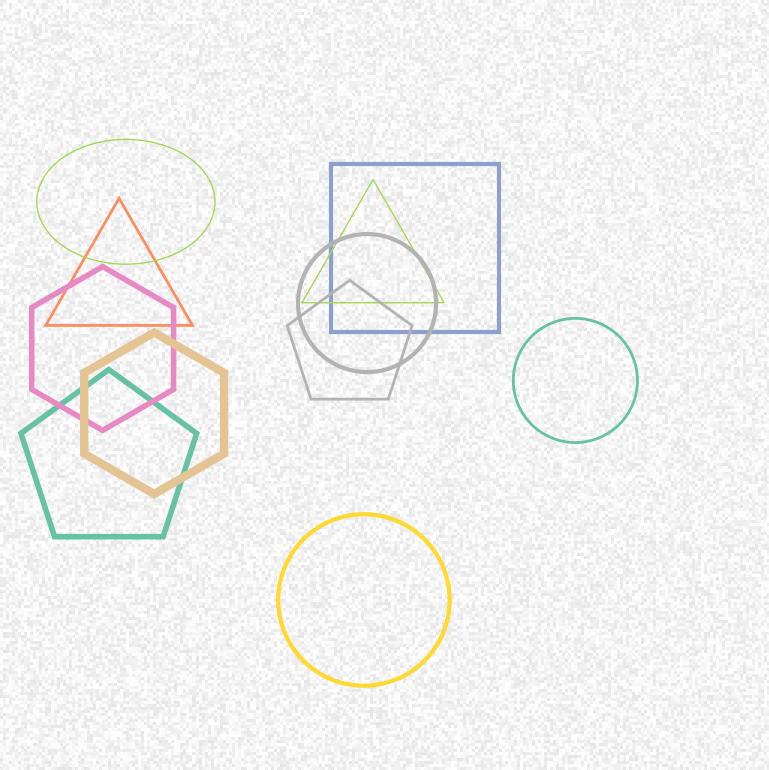[{"shape": "pentagon", "thickness": 2, "radius": 0.6, "center": [0.141, 0.4]}, {"shape": "circle", "thickness": 1, "radius": 0.4, "center": [0.747, 0.506]}, {"shape": "triangle", "thickness": 1, "radius": 0.55, "center": [0.155, 0.632]}, {"shape": "square", "thickness": 1.5, "radius": 0.54, "center": [0.539, 0.678]}, {"shape": "hexagon", "thickness": 2, "radius": 0.53, "center": [0.133, 0.547]}, {"shape": "triangle", "thickness": 0.5, "radius": 0.53, "center": [0.484, 0.66]}, {"shape": "oval", "thickness": 0.5, "radius": 0.58, "center": [0.163, 0.738]}, {"shape": "circle", "thickness": 1.5, "radius": 0.56, "center": [0.473, 0.221]}, {"shape": "hexagon", "thickness": 3, "radius": 0.52, "center": [0.2, 0.463]}, {"shape": "pentagon", "thickness": 1, "radius": 0.43, "center": [0.454, 0.551]}, {"shape": "circle", "thickness": 1.5, "radius": 0.45, "center": [0.477, 0.606]}]